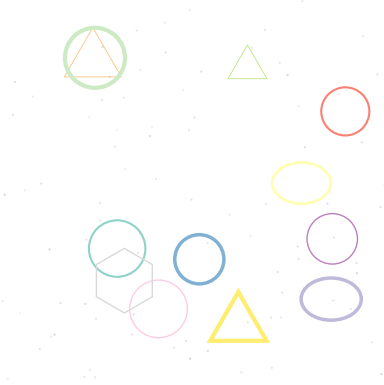[{"shape": "circle", "thickness": 1.5, "radius": 0.37, "center": [0.304, 0.354]}, {"shape": "oval", "thickness": 2, "radius": 0.38, "center": [0.783, 0.524]}, {"shape": "oval", "thickness": 2.5, "radius": 0.39, "center": [0.86, 0.223]}, {"shape": "circle", "thickness": 1.5, "radius": 0.31, "center": [0.897, 0.711]}, {"shape": "circle", "thickness": 2.5, "radius": 0.32, "center": [0.518, 0.327]}, {"shape": "triangle", "thickness": 0.5, "radius": 0.43, "center": [0.241, 0.843]}, {"shape": "triangle", "thickness": 0.5, "radius": 0.29, "center": [0.643, 0.825]}, {"shape": "circle", "thickness": 1, "radius": 0.37, "center": [0.412, 0.198]}, {"shape": "hexagon", "thickness": 1, "radius": 0.42, "center": [0.323, 0.271]}, {"shape": "circle", "thickness": 1, "radius": 0.33, "center": [0.863, 0.38]}, {"shape": "circle", "thickness": 3, "radius": 0.39, "center": [0.247, 0.85]}, {"shape": "triangle", "thickness": 3, "radius": 0.42, "center": [0.619, 0.157]}]